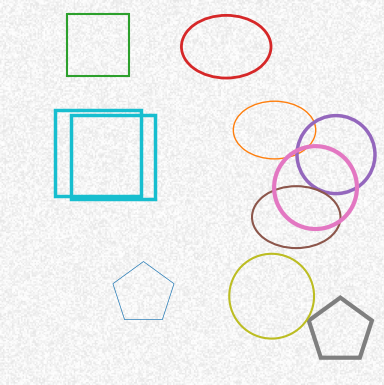[{"shape": "pentagon", "thickness": 0.5, "radius": 0.42, "center": [0.373, 0.237]}, {"shape": "oval", "thickness": 1, "radius": 0.54, "center": [0.713, 0.662]}, {"shape": "square", "thickness": 1.5, "radius": 0.4, "center": [0.254, 0.883]}, {"shape": "oval", "thickness": 2, "radius": 0.58, "center": [0.588, 0.879]}, {"shape": "circle", "thickness": 2.5, "radius": 0.51, "center": [0.873, 0.598]}, {"shape": "oval", "thickness": 1.5, "radius": 0.57, "center": [0.769, 0.436]}, {"shape": "circle", "thickness": 3, "radius": 0.54, "center": [0.82, 0.513]}, {"shape": "pentagon", "thickness": 3, "radius": 0.43, "center": [0.884, 0.141]}, {"shape": "circle", "thickness": 1.5, "radius": 0.55, "center": [0.706, 0.231]}, {"shape": "square", "thickness": 2.5, "radius": 0.56, "center": [0.255, 0.602]}, {"shape": "square", "thickness": 2.5, "radius": 0.55, "center": [0.294, 0.593]}]